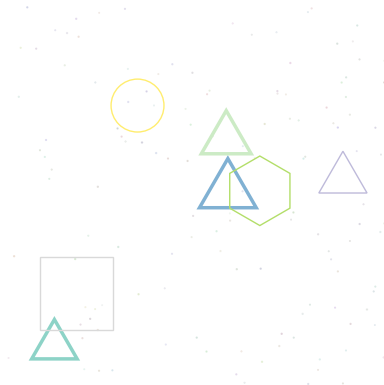[{"shape": "triangle", "thickness": 2.5, "radius": 0.34, "center": [0.141, 0.102]}, {"shape": "triangle", "thickness": 1, "radius": 0.36, "center": [0.891, 0.535]}, {"shape": "triangle", "thickness": 2.5, "radius": 0.43, "center": [0.592, 0.503]}, {"shape": "hexagon", "thickness": 1, "radius": 0.45, "center": [0.675, 0.504]}, {"shape": "square", "thickness": 1, "radius": 0.48, "center": [0.199, 0.237]}, {"shape": "triangle", "thickness": 2.5, "radius": 0.37, "center": [0.588, 0.638]}, {"shape": "circle", "thickness": 1, "radius": 0.34, "center": [0.357, 0.726]}]